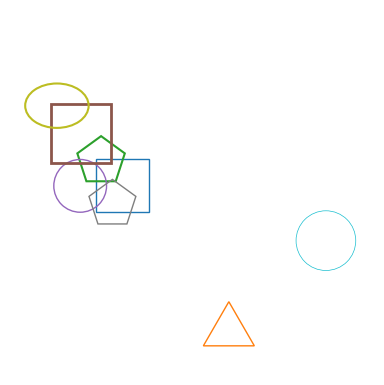[{"shape": "square", "thickness": 1, "radius": 0.34, "center": [0.319, 0.519]}, {"shape": "triangle", "thickness": 1, "radius": 0.38, "center": [0.594, 0.14]}, {"shape": "pentagon", "thickness": 1.5, "radius": 0.32, "center": [0.263, 0.582]}, {"shape": "circle", "thickness": 1, "radius": 0.34, "center": [0.208, 0.517]}, {"shape": "square", "thickness": 2, "radius": 0.39, "center": [0.211, 0.653]}, {"shape": "pentagon", "thickness": 1, "radius": 0.32, "center": [0.292, 0.47]}, {"shape": "oval", "thickness": 1.5, "radius": 0.41, "center": [0.148, 0.725]}, {"shape": "circle", "thickness": 0.5, "radius": 0.39, "center": [0.847, 0.375]}]